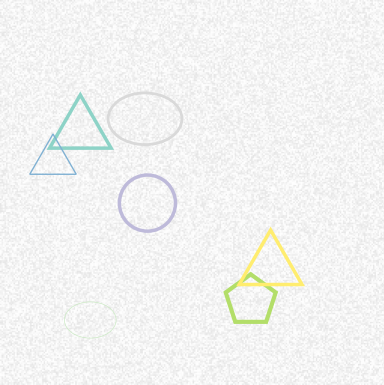[{"shape": "triangle", "thickness": 2.5, "radius": 0.46, "center": [0.209, 0.661]}, {"shape": "circle", "thickness": 2.5, "radius": 0.36, "center": [0.383, 0.472]}, {"shape": "triangle", "thickness": 1, "radius": 0.35, "center": [0.138, 0.582]}, {"shape": "pentagon", "thickness": 3, "radius": 0.34, "center": [0.651, 0.219]}, {"shape": "oval", "thickness": 2, "radius": 0.48, "center": [0.377, 0.692]}, {"shape": "oval", "thickness": 0.5, "radius": 0.34, "center": [0.234, 0.169]}, {"shape": "triangle", "thickness": 2.5, "radius": 0.47, "center": [0.703, 0.308]}]